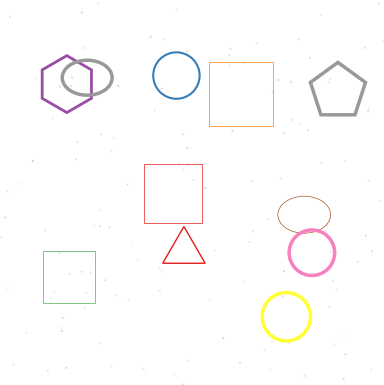[{"shape": "triangle", "thickness": 1, "radius": 0.32, "center": [0.478, 0.348]}, {"shape": "square", "thickness": 0.5, "radius": 0.38, "center": [0.45, 0.497]}, {"shape": "circle", "thickness": 1.5, "radius": 0.3, "center": [0.458, 0.804]}, {"shape": "square", "thickness": 0.5, "radius": 0.34, "center": [0.18, 0.281]}, {"shape": "hexagon", "thickness": 2, "radius": 0.37, "center": [0.174, 0.782]}, {"shape": "square", "thickness": 0.5, "radius": 0.42, "center": [0.626, 0.755]}, {"shape": "circle", "thickness": 2.5, "radius": 0.31, "center": [0.744, 0.177]}, {"shape": "oval", "thickness": 0.5, "radius": 0.34, "center": [0.79, 0.442]}, {"shape": "circle", "thickness": 2.5, "radius": 0.3, "center": [0.81, 0.344]}, {"shape": "oval", "thickness": 2.5, "radius": 0.32, "center": [0.226, 0.798]}, {"shape": "pentagon", "thickness": 2.5, "radius": 0.38, "center": [0.878, 0.763]}]